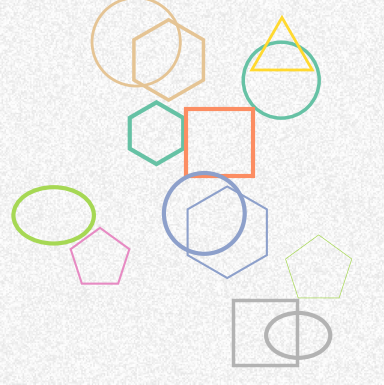[{"shape": "hexagon", "thickness": 3, "radius": 0.4, "center": [0.406, 0.654]}, {"shape": "circle", "thickness": 2.5, "radius": 0.49, "center": [0.73, 0.792]}, {"shape": "square", "thickness": 3, "radius": 0.43, "center": [0.57, 0.63]}, {"shape": "hexagon", "thickness": 1.5, "radius": 0.59, "center": [0.59, 0.397]}, {"shape": "circle", "thickness": 3, "radius": 0.52, "center": [0.531, 0.446]}, {"shape": "pentagon", "thickness": 1.5, "radius": 0.4, "center": [0.26, 0.328]}, {"shape": "pentagon", "thickness": 0.5, "radius": 0.45, "center": [0.828, 0.299]}, {"shape": "oval", "thickness": 3, "radius": 0.52, "center": [0.139, 0.441]}, {"shape": "triangle", "thickness": 2, "radius": 0.45, "center": [0.732, 0.864]}, {"shape": "circle", "thickness": 2, "radius": 0.57, "center": [0.354, 0.891]}, {"shape": "hexagon", "thickness": 2.5, "radius": 0.52, "center": [0.438, 0.844]}, {"shape": "oval", "thickness": 3, "radius": 0.42, "center": [0.775, 0.129]}, {"shape": "square", "thickness": 2.5, "radius": 0.42, "center": [0.689, 0.136]}]